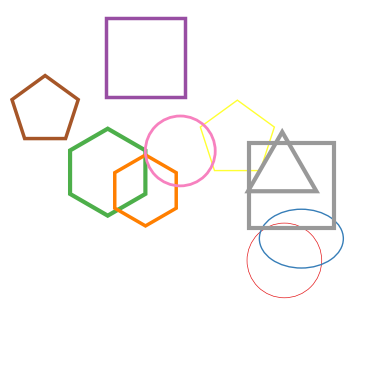[{"shape": "circle", "thickness": 0.5, "radius": 0.49, "center": [0.739, 0.324]}, {"shape": "oval", "thickness": 1, "radius": 0.55, "center": [0.783, 0.38]}, {"shape": "hexagon", "thickness": 3, "radius": 0.56, "center": [0.28, 0.553]}, {"shape": "square", "thickness": 2.5, "radius": 0.51, "center": [0.377, 0.851]}, {"shape": "hexagon", "thickness": 2.5, "radius": 0.46, "center": [0.378, 0.505]}, {"shape": "pentagon", "thickness": 1, "radius": 0.51, "center": [0.617, 0.639]}, {"shape": "pentagon", "thickness": 2.5, "radius": 0.45, "center": [0.117, 0.713]}, {"shape": "circle", "thickness": 2, "radius": 0.45, "center": [0.468, 0.608]}, {"shape": "square", "thickness": 3, "radius": 0.55, "center": [0.757, 0.518]}, {"shape": "triangle", "thickness": 3, "radius": 0.51, "center": [0.733, 0.555]}]